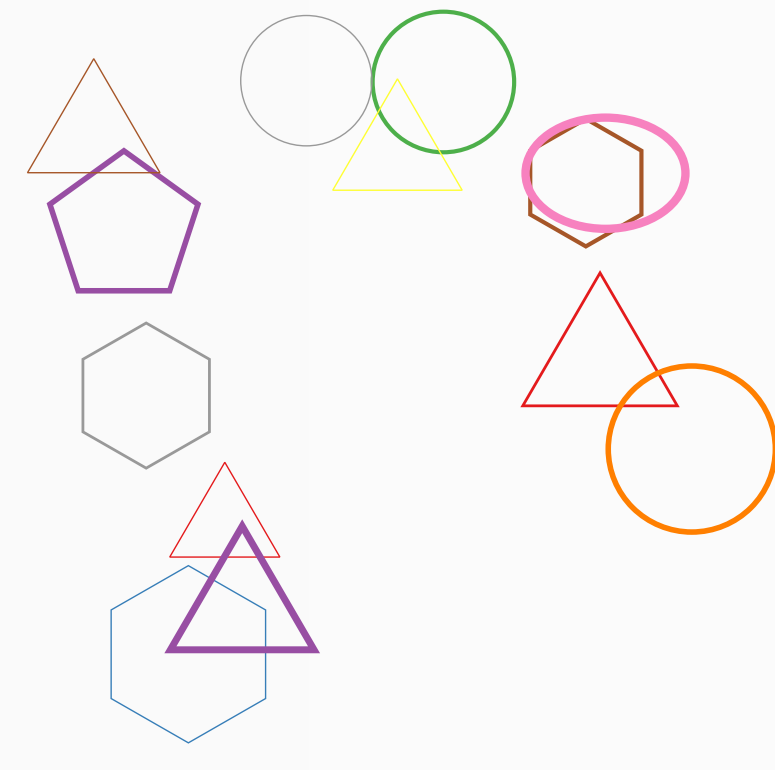[{"shape": "triangle", "thickness": 1, "radius": 0.58, "center": [0.774, 0.531]}, {"shape": "triangle", "thickness": 0.5, "radius": 0.41, "center": [0.29, 0.318]}, {"shape": "hexagon", "thickness": 0.5, "radius": 0.58, "center": [0.243, 0.15]}, {"shape": "circle", "thickness": 1.5, "radius": 0.46, "center": [0.572, 0.894]}, {"shape": "triangle", "thickness": 2.5, "radius": 0.54, "center": [0.313, 0.21]}, {"shape": "pentagon", "thickness": 2, "radius": 0.5, "center": [0.16, 0.704]}, {"shape": "circle", "thickness": 2, "radius": 0.54, "center": [0.893, 0.417]}, {"shape": "triangle", "thickness": 0.5, "radius": 0.48, "center": [0.513, 0.801]}, {"shape": "triangle", "thickness": 0.5, "radius": 0.49, "center": [0.121, 0.825]}, {"shape": "hexagon", "thickness": 1.5, "radius": 0.41, "center": [0.756, 0.763]}, {"shape": "oval", "thickness": 3, "radius": 0.52, "center": [0.781, 0.775]}, {"shape": "hexagon", "thickness": 1, "radius": 0.47, "center": [0.189, 0.486]}, {"shape": "circle", "thickness": 0.5, "radius": 0.42, "center": [0.395, 0.895]}]